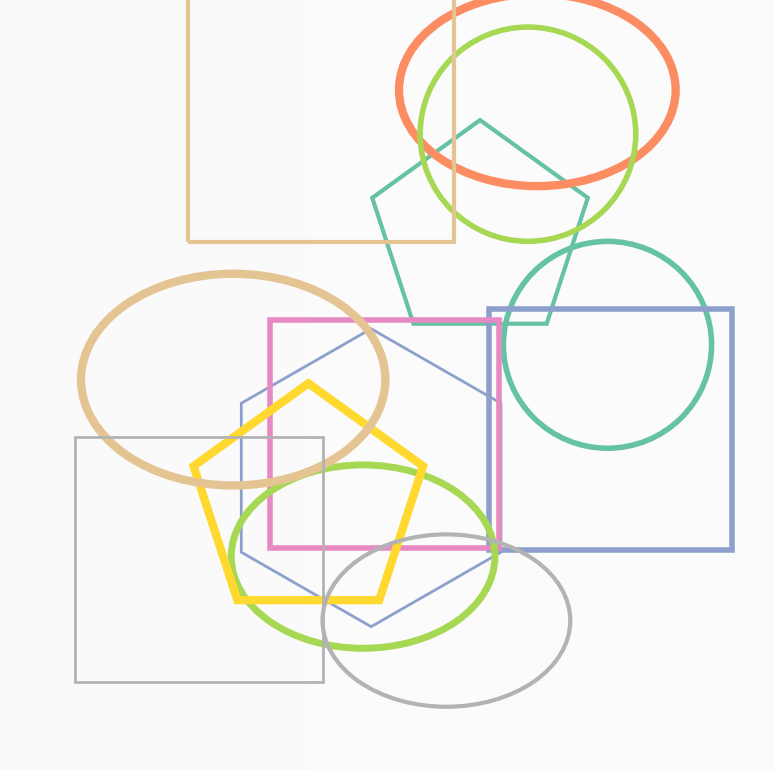[{"shape": "pentagon", "thickness": 1.5, "radius": 0.73, "center": [0.619, 0.698]}, {"shape": "circle", "thickness": 2, "radius": 0.67, "center": [0.784, 0.552]}, {"shape": "oval", "thickness": 3, "radius": 0.89, "center": [0.693, 0.883]}, {"shape": "hexagon", "thickness": 1, "radius": 0.97, "center": [0.479, 0.38]}, {"shape": "square", "thickness": 2, "radius": 0.78, "center": [0.788, 0.442]}, {"shape": "square", "thickness": 2, "radius": 0.74, "center": [0.497, 0.436]}, {"shape": "oval", "thickness": 2.5, "radius": 0.85, "center": [0.468, 0.277]}, {"shape": "circle", "thickness": 2, "radius": 0.7, "center": [0.681, 0.826]}, {"shape": "pentagon", "thickness": 3, "radius": 0.78, "center": [0.398, 0.347]}, {"shape": "square", "thickness": 1.5, "radius": 0.86, "center": [0.414, 0.857]}, {"shape": "oval", "thickness": 3, "radius": 0.98, "center": [0.301, 0.507]}, {"shape": "oval", "thickness": 1.5, "radius": 0.8, "center": [0.576, 0.194]}, {"shape": "square", "thickness": 1, "radius": 0.8, "center": [0.257, 0.274]}]